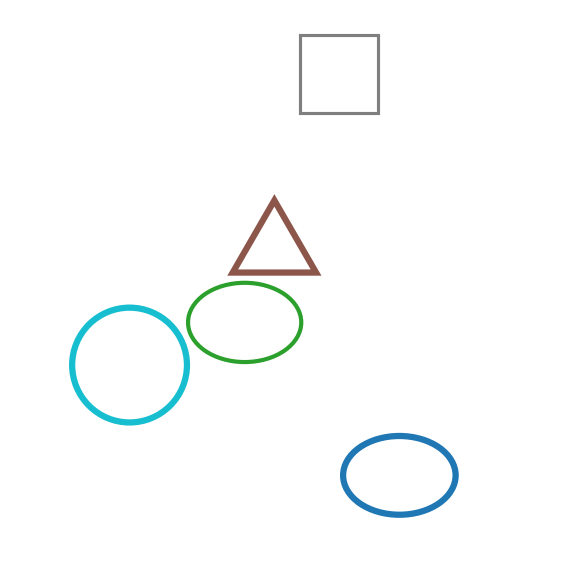[{"shape": "oval", "thickness": 3, "radius": 0.49, "center": [0.692, 0.176]}, {"shape": "oval", "thickness": 2, "radius": 0.49, "center": [0.424, 0.441]}, {"shape": "triangle", "thickness": 3, "radius": 0.42, "center": [0.475, 0.569]}, {"shape": "square", "thickness": 1.5, "radius": 0.34, "center": [0.587, 0.872]}, {"shape": "circle", "thickness": 3, "radius": 0.5, "center": [0.224, 0.367]}]